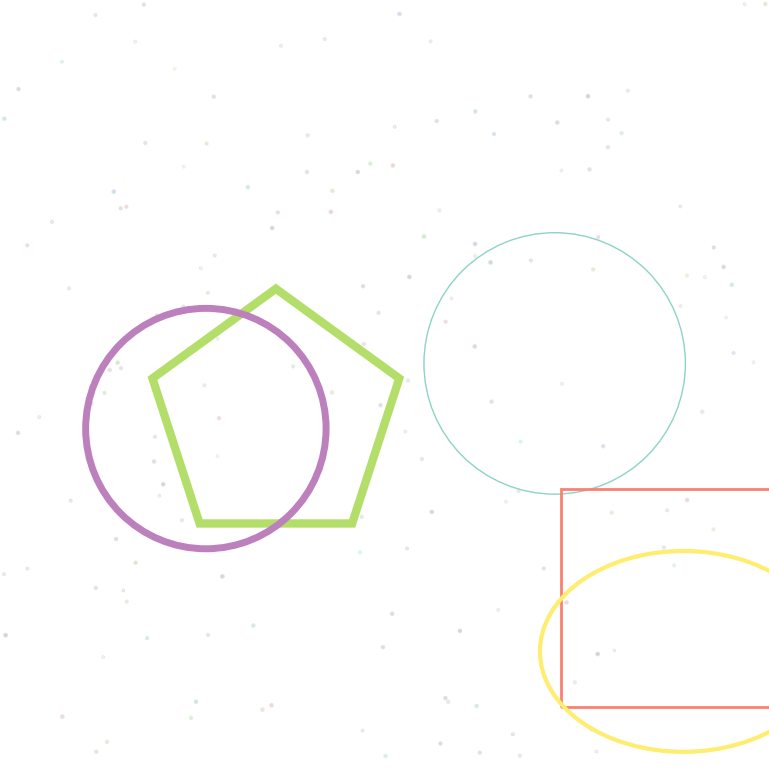[{"shape": "circle", "thickness": 0.5, "radius": 0.85, "center": [0.72, 0.528]}, {"shape": "square", "thickness": 1, "radius": 0.71, "center": [0.87, 0.223]}, {"shape": "pentagon", "thickness": 3, "radius": 0.84, "center": [0.358, 0.457]}, {"shape": "circle", "thickness": 2.5, "radius": 0.78, "center": [0.267, 0.443]}, {"shape": "oval", "thickness": 1.5, "radius": 0.93, "center": [0.888, 0.154]}]